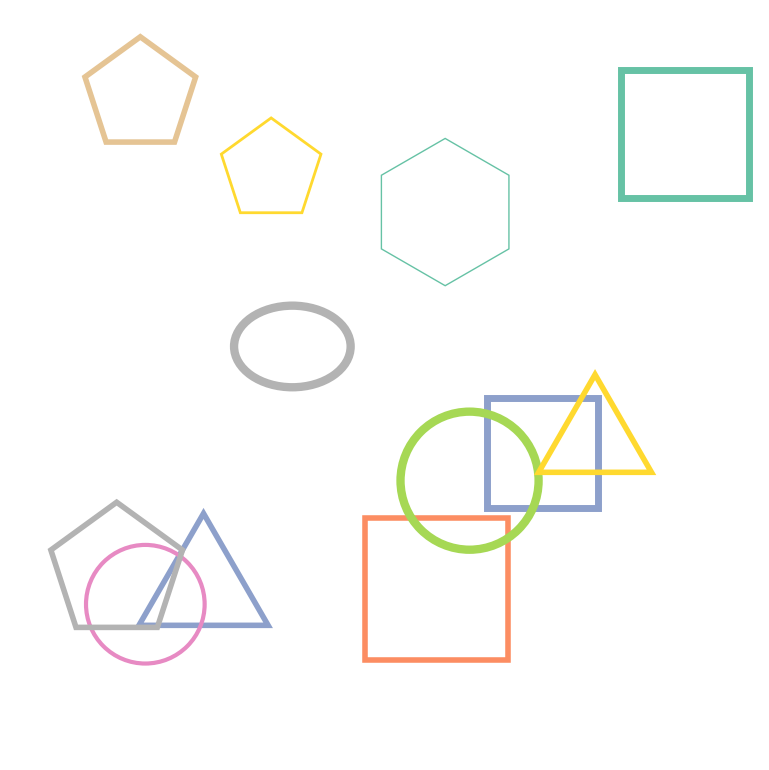[{"shape": "square", "thickness": 2.5, "radius": 0.41, "center": [0.889, 0.826]}, {"shape": "hexagon", "thickness": 0.5, "radius": 0.48, "center": [0.578, 0.725]}, {"shape": "square", "thickness": 2, "radius": 0.46, "center": [0.567, 0.235]}, {"shape": "square", "thickness": 2.5, "radius": 0.36, "center": [0.705, 0.412]}, {"shape": "triangle", "thickness": 2, "radius": 0.48, "center": [0.264, 0.236]}, {"shape": "circle", "thickness": 1.5, "radius": 0.39, "center": [0.189, 0.215]}, {"shape": "circle", "thickness": 3, "radius": 0.45, "center": [0.61, 0.376]}, {"shape": "pentagon", "thickness": 1, "radius": 0.34, "center": [0.352, 0.779]}, {"shape": "triangle", "thickness": 2, "radius": 0.42, "center": [0.773, 0.429]}, {"shape": "pentagon", "thickness": 2, "radius": 0.38, "center": [0.182, 0.877]}, {"shape": "oval", "thickness": 3, "radius": 0.38, "center": [0.38, 0.55]}, {"shape": "pentagon", "thickness": 2, "radius": 0.45, "center": [0.152, 0.258]}]